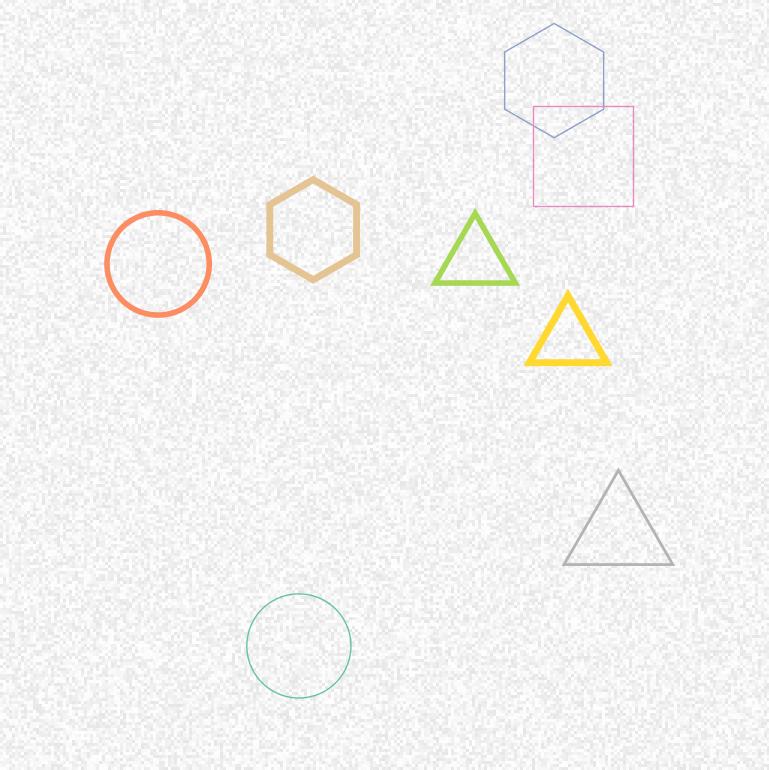[{"shape": "circle", "thickness": 0.5, "radius": 0.34, "center": [0.388, 0.161]}, {"shape": "circle", "thickness": 2, "radius": 0.33, "center": [0.205, 0.657]}, {"shape": "hexagon", "thickness": 0.5, "radius": 0.37, "center": [0.72, 0.895]}, {"shape": "square", "thickness": 0.5, "radius": 0.33, "center": [0.757, 0.798]}, {"shape": "triangle", "thickness": 2, "radius": 0.3, "center": [0.617, 0.663]}, {"shape": "triangle", "thickness": 2.5, "radius": 0.29, "center": [0.738, 0.558]}, {"shape": "hexagon", "thickness": 2.5, "radius": 0.33, "center": [0.407, 0.702]}, {"shape": "triangle", "thickness": 1, "radius": 0.41, "center": [0.803, 0.308]}]